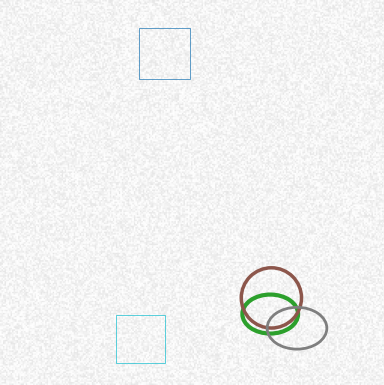[{"shape": "square", "thickness": 0.5, "radius": 0.33, "center": [0.426, 0.862]}, {"shape": "oval", "thickness": 3, "radius": 0.36, "center": [0.702, 0.184]}, {"shape": "circle", "thickness": 2.5, "radius": 0.39, "center": [0.705, 0.226]}, {"shape": "oval", "thickness": 2, "radius": 0.39, "center": [0.771, 0.147]}, {"shape": "square", "thickness": 0.5, "radius": 0.32, "center": [0.365, 0.12]}]